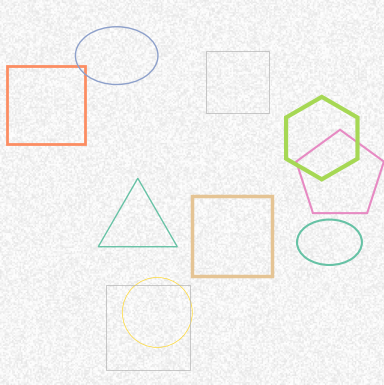[{"shape": "oval", "thickness": 1.5, "radius": 0.42, "center": [0.856, 0.371]}, {"shape": "triangle", "thickness": 1, "radius": 0.59, "center": [0.358, 0.418]}, {"shape": "square", "thickness": 2, "radius": 0.51, "center": [0.119, 0.727]}, {"shape": "oval", "thickness": 1, "radius": 0.54, "center": [0.303, 0.856]}, {"shape": "pentagon", "thickness": 1.5, "radius": 0.6, "center": [0.883, 0.543]}, {"shape": "hexagon", "thickness": 3, "radius": 0.54, "center": [0.836, 0.641]}, {"shape": "circle", "thickness": 0.5, "radius": 0.45, "center": [0.409, 0.188]}, {"shape": "square", "thickness": 2.5, "radius": 0.52, "center": [0.603, 0.386]}, {"shape": "square", "thickness": 0.5, "radius": 0.55, "center": [0.385, 0.149]}, {"shape": "square", "thickness": 0.5, "radius": 0.41, "center": [0.616, 0.787]}]